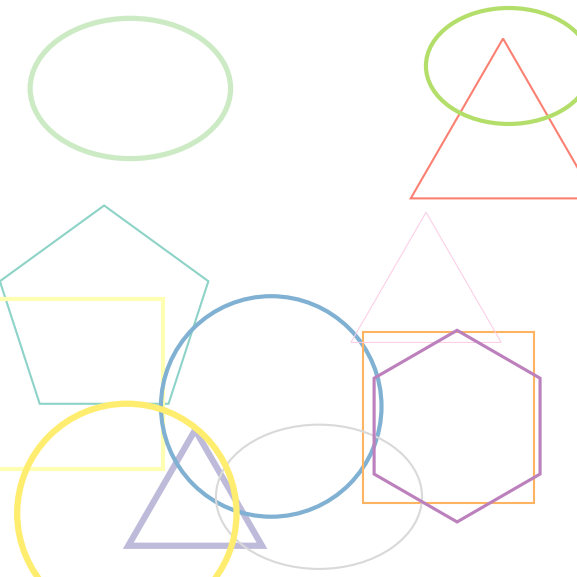[{"shape": "pentagon", "thickness": 1, "radius": 0.95, "center": [0.18, 0.453]}, {"shape": "square", "thickness": 2, "radius": 0.74, "center": [0.134, 0.334]}, {"shape": "triangle", "thickness": 3, "radius": 0.67, "center": [0.338, 0.121]}, {"shape": "triangle", "thickness": 1, "radius": 0.92, "center": [0.871, 0.748]}, {"shape": "circle", "thickness": 2, "radius": 0.95, "center": [0.47, 0.295]}, {"shape": "square", "thickness": 1, "radius": 0.74, "center": [0.776, 0.276]}, {"shape": "oval", "thickness": 2, "radius": 0.72, "center": [0.881, 0.885]}, {"shape": "triangle", "thickness": 0.5, "radius": 0.75, "center": [0.738, 0.481]}, {"shape": "oval", "thickness": 1, "radius": 0.89, "center": [0.552, 0.139]}, {"shape": "hexagon", "thickness": 1.5, "radius": 0.83, "center": [0.791, 0.261]}, {"shape": "oval", "thickness": 2.5, "radius": 0.87, "center": [0.226, 0.846]}, {"shape": "circle", "thickness": 3, "radius": 0.95, "center": [0.22, 0.11]}]